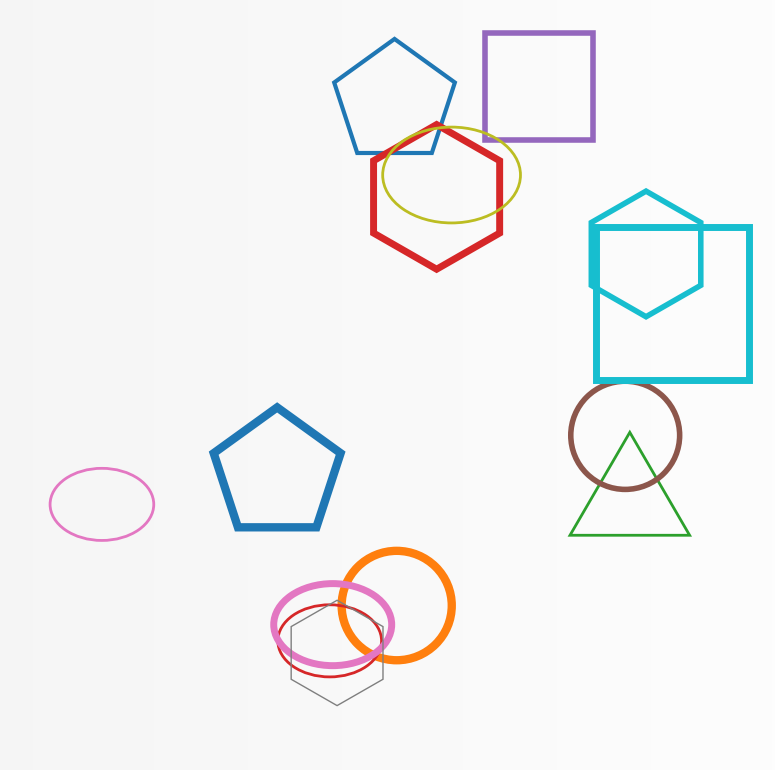[{"shape": "pentagon", "thickness": 1.5, "radius": 0.41, "center": [0.509, 0.868]}, {"shape": "pentagon", "thickness": 3, "radius": 0.43, "center": [0.358, 0.385]}, {"shape": "circle", "thickness": 3, "radius": 0.36, "center": [0.512, 0.214]}, {"shape": "triangle", "thickness": 1, "radius": 0.45, "center": [0.813, 0.349]}, {"shape": "hexagon", "thickness": 2.5, "radius": 0.47, "center": [0.563, 0.744]}, {"shape": "oval", "thickness": 1, "radius": 0.33, "center": [0.425, 0.168]}, {"shape": "square", "thickness": 2, "radius": 0.35, "center": [0.696, 0.888]}, {"shape": "circle", "thickness": 2, "radius": 0.35, "center": [0.807, 0.435]}, {"shape": "oval", "thickness": 1, "radius": 0.33, "center": [0.132, 0.345]}, {"shape": "oval", "thickness": 2.5, "radius": 0.38, "center": [0.429, 0.189]}, {"shape": "hexagon", "thickness": 0.5, "radius": 0.34, "center": [0.435, 0.152]}, {"shape": "oval", "thickness": 1, "radius": 0.44, "center": [0.583, 0.773]}, {"shape": "square", "thickness": 2.5, "radius": 0.49, "center": [0.868, 0.606]}, {"shape": "hexagon", "thickness": 2, "radius": 0.41, "center": [0.834, 0.67]}]